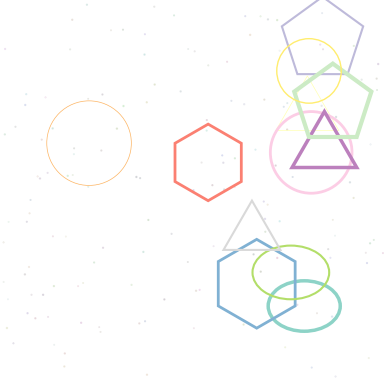[{"shape": "oval", "thickness": 2.5, "radius": 0.47, "center": [0.79, 0.205]}, {"shape": "triangle", "thickness": 0.5, "radius": 0.47, "center": [0.798, 0.708]}, {"shape": "pentagon", "thickness": 1.5, "radius": 0.56, "center": [0.838, 0.897]}, {"shape": "hexagon", "thickness": 2, "radius": 0.5, "center": [0.541, 0.578]}, {"shape": "hexagon", "thickness": 2, "radius": 0.58, "center": [0.667, 0.263]}, {"shape": "circle", "thickness": 0.5, "radius": 0.55, "center": [0.231, 0.628]}, {"shape": "oval", "thickness": 1.5, "radius": 0.5, "center": [0.755, 0.292]}, {"shape": "circle", "thickness": 2, "radius": 0.53, "center": [0.808, 0.604]}, {"shape": "triangle", "thickness": 1.5, "radius": 0.43, "center": [0.654, 0.394]}, {"shape": "triangle", "thickness": 2.5, "radius": 0.48, "center": [0.843, 0.613]}, {"shape": "pentagon", "thickness": 3, "radius": 0.53, "center": [0.864, 0.729]}, {"shape": "circle", "thickness": 1, "radius": 0.42, "center": [0.803, 0.816]}]